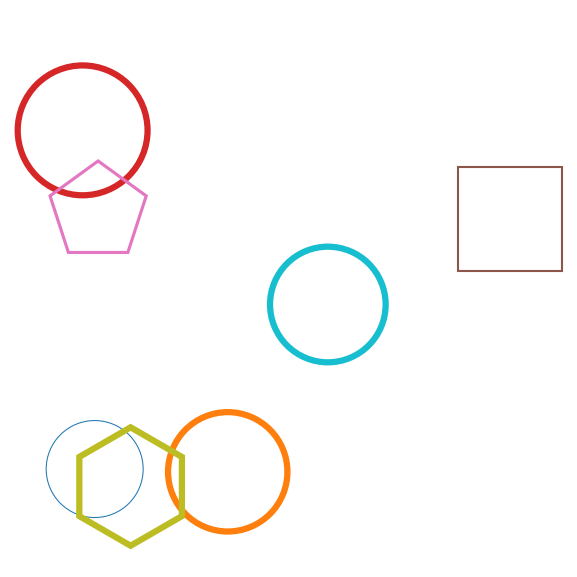[{"shape": "circle", "thickness": 0.5, "radius": 0.42, "center": [0.164, 0.187]}, {"shape": "circle", "thickness": 3, "radius": 0.52, "center": [0.394, 0.182]}, {"shape": "circle", "thickness": 3, "radius": 0.56, "center": [0.143, 0.773]}, {"shape": "square", "thickness": 1, "radius": 0.45, "center": [0.883, 0.619]}, {"shape": "pentagon", "thickness": 1.5, "radius": 0.44, "center": [0.17, 0.633]}, {"shape": "hexagon", "thickness": 3, "radius": 0.51, "center": [0.226, 0.157]}, {"shape": "circle", "thickness": 3, "radius": 0.5, "center": [0.568, 0.472]}]